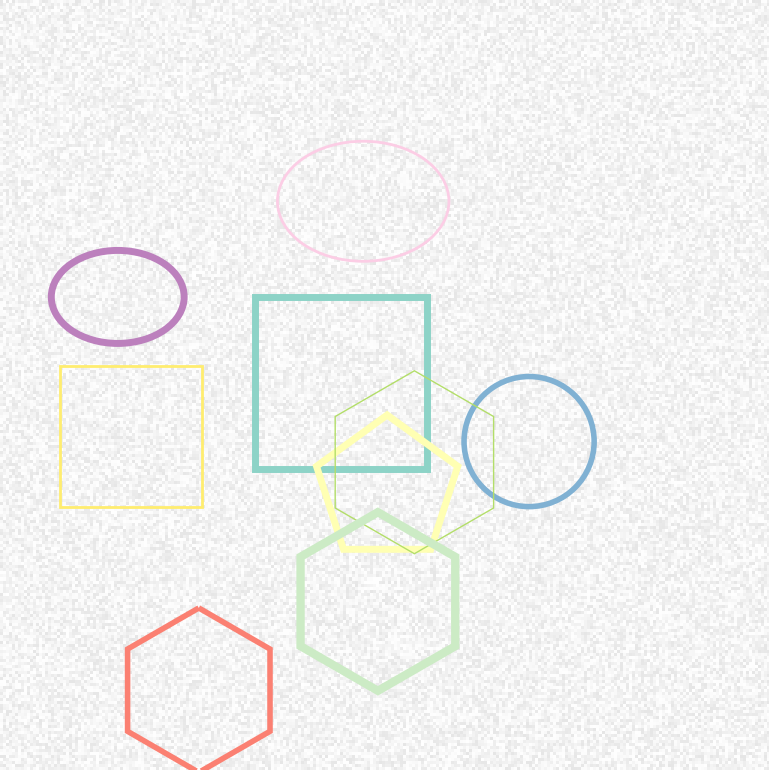[{"shape": "square", "thickness": 2.5, "radius": 0.56, "center": [0.442, 0.503]}, {"shape": "pentagon", "thickness": 2.5, "radius": 0.48, "center": [0.503, 0.365]}, {"shape": "hexagon", "thickness": 2, "radius": 0.53, "center": [0.258, 0.104]}, {"shape": "circle", "thickness": 2, "radius": 0.42, "center": [0.687, 0.427]}, {"shape": "hexagon", "thickness": 0.5, "radius": 0.59, "center": [0.538, 0.4]}, {"shape": "oval", "thickness": 1, "radius": 0.56, "center": [0.472, 0.739]}, {"shape": "oval", "thickness": 2.5, "radius": 0.43, "center": [0.153, 0.614]}, {"shape": "hexagon", "thickness": 3, "radius": 0.58, "center": [0.491, 0.219]}, {"shape": "square", "thickness": 1, "radius": 0.46, "center": [0.17, 0.433]}]